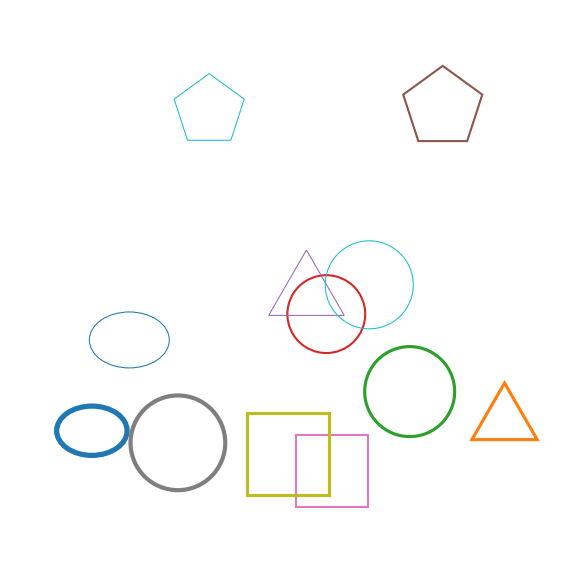[{"shape": "oval", "thickness": 2.5, "radius": 0.3, "center": [0.159, 0.253]}, {"shape": "oval", "thickness": 0.5, "radius": 0.35, "center": [0.224, 0.41]}, {"shape": "triangle", "thickness": 1.5, "radius": 0.33, "center": [0.874, 0.271]}, {"shape": "circle", "thickness": 1.5, "radius": 0.39, "center": [0.709, 0.321]}, {"shape": "circle", "thickness": 1, "radius": 0.34, "center": [0.565, 0.455]}, {"shape": "triangle", "thickness": 0.5, "radius": 0.38, "center": [0.531, 0.491]}, {"shape": "pentagon", "thickness": 1, "radius": 0.36, "center": [0.767, 0.813]}, {"shape": "square", "thickness": 1, "radius": 0.31, "center": [0.574, 0.183]}, {"shape": "circle", "thickness": 2, "radius": 0.41, "center": [0.308, 0.232]}, {"shape": "square", "thickness": 1.5, "radius": 0.35, "center": [0.499, 0.213]}, {"shape": "circle", "thickness": 0.5, "radius": 0.38, "center": [0.639, 0.506]}, {"shape": "pentagon", "thickness": 0.5, "radius": 0.32, "center": [0.362, 0.808]}]